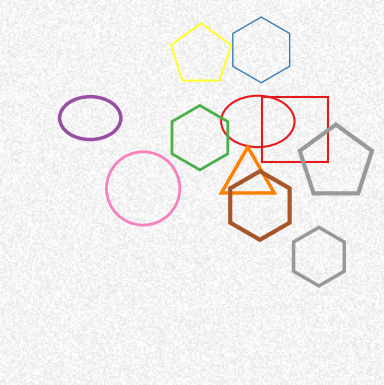[{"shape": "square", "thickness": 1.5, "radius": 0.43, "center": [0.766, 0.664]}, {"shape": "oval", "thickness": 1.5, "radius": 0.48, "center": [0.67, 0.685]}, {"shape": "hexagon", "thickness": 1, "radius": 0.43, "center": [0.679, 0.87]}, {"shape": "hexagon", "thickness": 2, "radius": 0.42, "center": [0.519, 0.642]}, {"shape": "oval", "thickness": 2.5, "radius": 0.4, "center": [0.234, 0.693]}, {"shape": "triangle", "thickness": 2.5, "radius": 0.4, "center": [0.644, 0.539]}, {"shape": "pentagon", "thickness": 1.5, "radius": 0.41, "center": [0.522, 0.857]}, {"shape": "hexagon", "thickness": 3, "radius": 0.45, "center": [0.675, 0.466]}, {"shape": "circle", "thickness": 2, "radius": 0.48, "center": [0.372, 0.511]}, {"shape": "pentagon", "thickness": 3, "radius": 0.49, "center": [0.872, 0.578]}, {"shape": "hexagon", "thickness": 2.5, "radius": 0.38, "center": [0.828, 0.333]}]